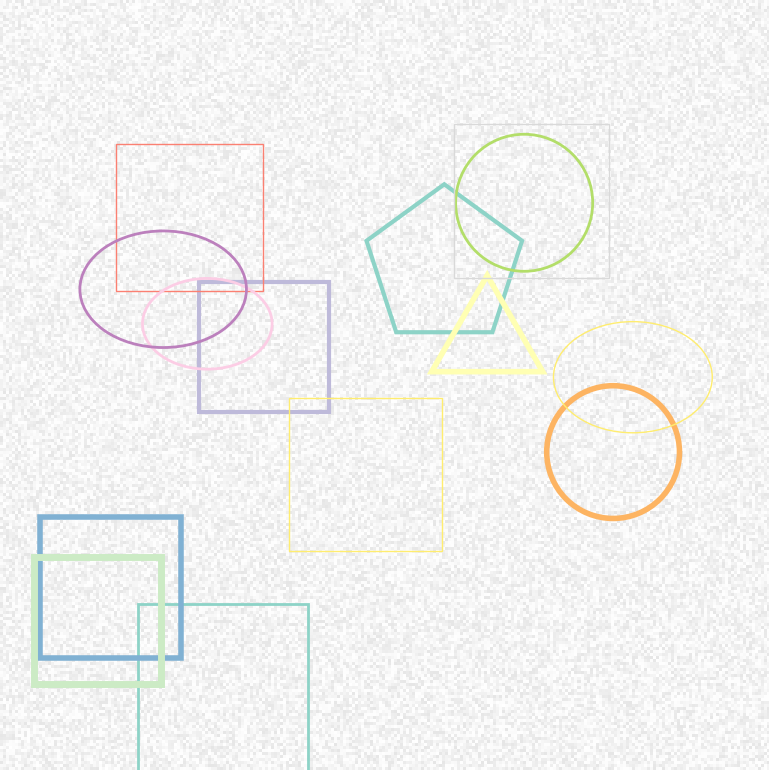[{"shape": "square", "thickness": 1, "radius": 0.55, "center": [0.289, 0.105]}, {"shape": "pentagon", "thickness": 1.5, "radius": 0.53, "center": [0.577, 0.654]}, {"shape": "triangle", "thickness": 2, "radius": 0.42, "center": [0.633, 0.559]}, {"shape": "square", "thickness": 1.5, "radius": 0.42, "center": [0.343, 0.549]}, {"shape": "square", "thickness": 0.5, "radius": 0.48, "center": [0.246, 0.717]}, {"shape": "square", "thickness": 2, "radius": 0.46, "center": [0.143, 0.237]}, {"shape": "circle", "thickness": 2, "radius": 0.43, "center": [0.796, 0.413]}, {"shape": "circle", "thickness": 1, "radius": 0.44, "center": [0.681, 0.737]}, {"shape": "oval", "thickness": 1, "radius": 0.42, "center": [0.269, 0.579]}, {"shape": "square", "thickness": 0.5, "radius": 0.5, "center": [0.69, 0.739]}, {"shape": "oval", "thickness": 1, "radius": 0.54, "center": [0.212, 0.624]}, {"shape": "square", "thickness": 2.5, "radius": 0.41, "center": [0.126, 0.194]}, {"shape": "oval", "thickness": 0.5, "radius": 0.52, "center": [0.822, 0.51]}, {"shape": "square", "thickness": 0.5, "radius": 0.49, "center": [0.475, 0.384]}]